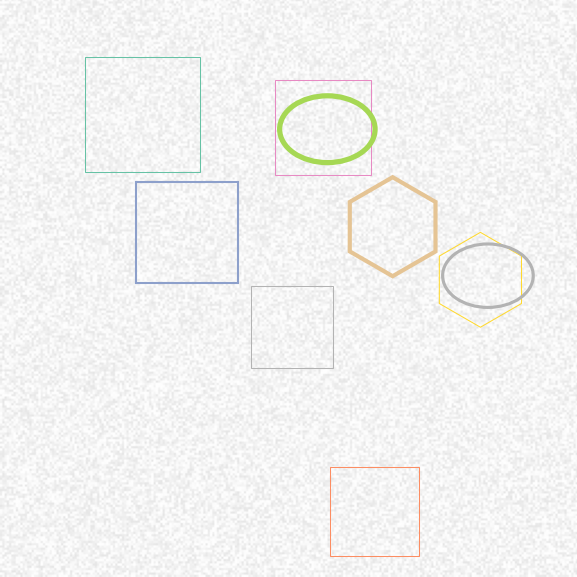[{"shape": "square", "thickness": 0.5, "radius": 0.5, "center": [0.246, 0.801]}, {"shape": "square", "thickness": 0.5, "radius": 0.38, "center": [0.648, 0.114]}, {"shape": "square", "thickness": 1, "radius": 0.44, "center": [0.324, 0.596]}, {"shape": "square", "thickness": 0.5, "radius": 0.42, "center": [0.559, 0.778]}, {"shape": "oval", "thickness": 2.5, "radius": 0.41, "center": [0.567, 0.775]}, {"shape": "hexagon", "thickness": 0.5, "radius": 0.41, "center": [0.832, 0.515]}, {"shape": "hexagon", "thickness": 2, "radius": 0.43, "center": [0.68, 0.607]}, {"shape": "square", "thickness": 0.5, "radius": 0.36, "center": [0.505, 0.433]}, {"shape": "oval", "thickness": 1.5, "radius": 0.39, "center": [0.845, 0.522]}]